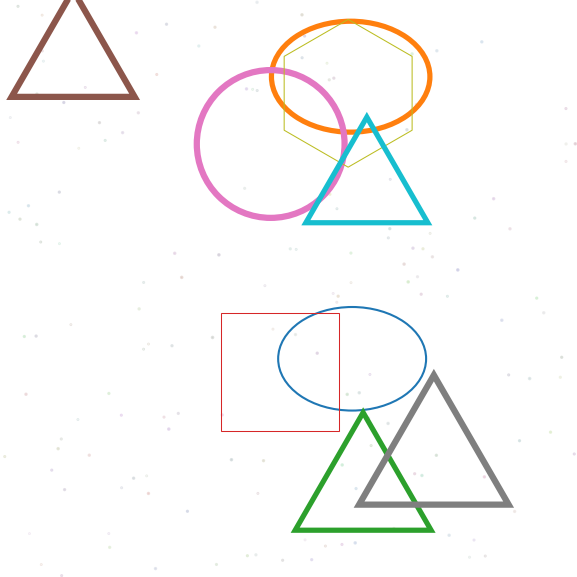[{"shape": "oval", "thickness": 1, "radius": 0.64, "center": [0.61, 0.378]}, {"shape": "oval", "thickness": 2.5, "radius": 0.69, "center": [0.607, 0.866]}, {"shape": "triangle", "thickness": 2.5, "radius": 0.68, "center": [0.629, 0.149]}, {"shape": "square", "thickness": 0.5, "radius": 0.51, "center": [0.485, 0.354]}, {"shape": "triangle", "thickness": 3, "radius": 0.61, "center": [0.127, 0.893]}, {"shape": "circle", "thickness": 3, "radius": 0.64, "center": [0.469, 0.75]}, {"shape": "triangle", "thickness": 3, "radius": 0.75, "center": [0.751, 0.2]}, {"shape": "hexagon", "thickness": 0.5, "radius": 0.64, "center": [0.603, 0.838]}, {"shape": "triangle", "thickness": 2.5, "radius": 0.61, "center": [0.635, 0.674]}]